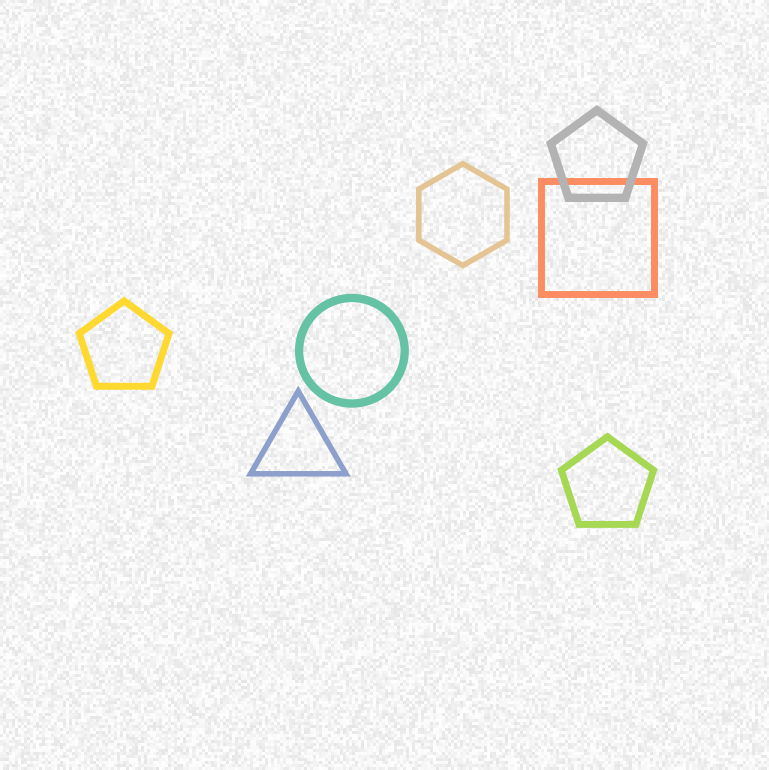[{"shape": "circle", "thickness": 3, "radius": 0.34, "center": [0.457, 0.544]}, {"shape": "square", "thickness": 2.5, "radius": 0.37, "center": [0.776, 0.691]}, {"shape": "triangle", "thickness": 2, "radius": 0.36, "center": [0.387, 0.42]}, {"shape": "pentagon", "thickness": 2.5, "radius": 0.31, "center": [0.789, 0.37]}, {"shape": "pentagon", "thickness": 2.5, "radius": 0.31, "center": [0.161, 0.548]}, {"shape": "hexagon", "thickness": 2, "radius": 0.33, "center": [0.601, 0.721]}, {"shape": "pentagon", "thickness": 3, "radius": 0.31, "center": [0.775, 0.794]}]